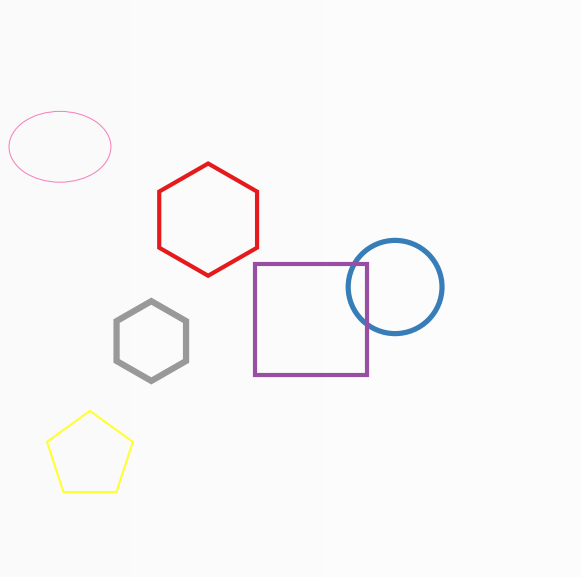[{"shape": "hexagon", "thickness": 2, "radius": 0.49, "center": [0.358, 0.619]}, {"shape": "circle", "thickness": 2.5, "radius": 0.4, "center": [0.68, 0.502]}, {"shape": "square", "thickness": 2, "radius": 0.48, "center": [0.535, 0.446]}, {"shape": "pentagon", "thickness": 1, "radius": 0.39, "center": [0.155, 0.21]}, {"shape": "oval", "thickness": 0.5, "radius": 0.44, "center": [0.103, 0.745]}, {"shape": "hexagon", "thickness": 3, "radius": 0.35, "center": [0.26, 0.409]}]